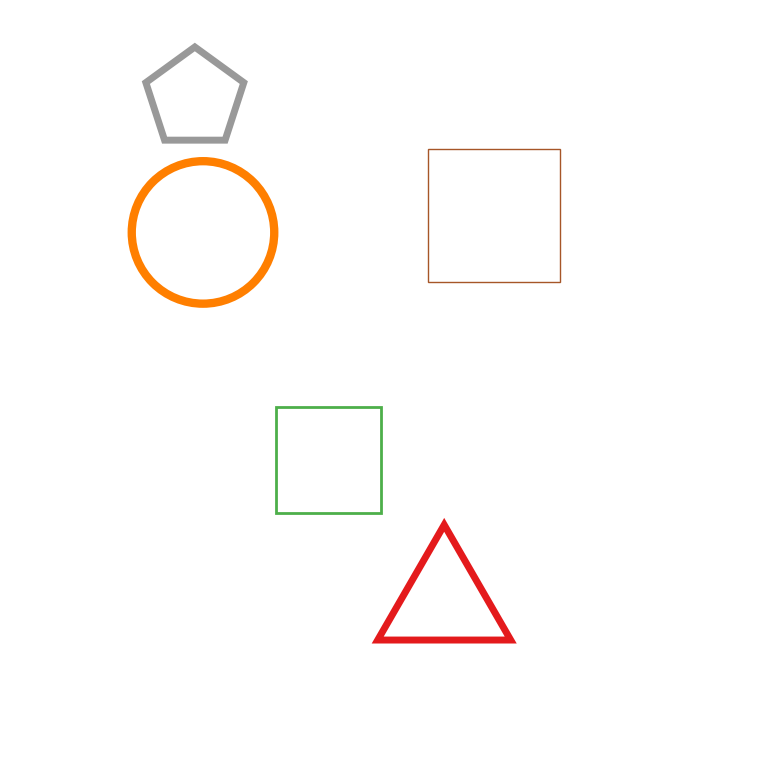[{"shape": "triangle", "thickness": 2.5, "radius": 0.5, "center": [0.577, 0.219]}, {"shape": "square", "thickness": 1, "radius": 0.34, "center": [0.427, 0.403]}, {"shape": "circle", "thickness": 3, "radius": 0.46, "center": [0.264, 0.698]}, {"shape": "square", "thickness": 0.5, "radius": 0.43, "center": [0.641, 0.72]}, {"shape": "pentagon", "thickness": 2.5, "radius": 0.33, "center": [0.253, 0.872]}]